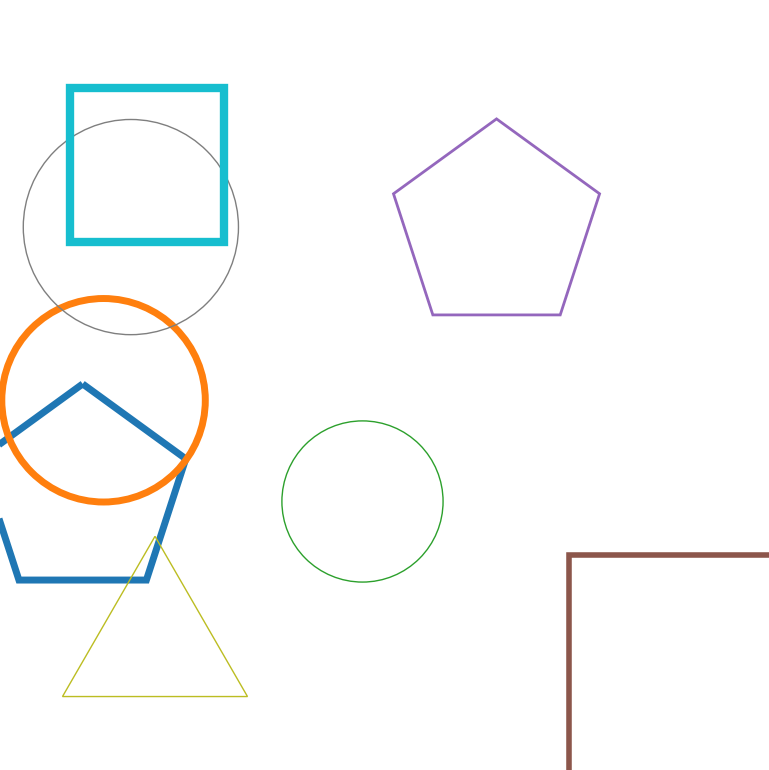[{"shape": "pentagon", "thickness": 2.5, "radius": 0.7, "center": [0.107, 0.361]}, {"shape": "circle", "thickness": 2.5, "radius": 0.66, "center": [0.134, 0.48]}, {"shape": "circle", "thickness": 0.5, "radius": 0.52, "center": [0.471, 0.349]}, {"shape": "pentagon", "thickness": 1, "radius": 0.7, "center": [0.645, 0.705]}, {"shape": "square", "thickness": 2, "radius": 0.72, "center": [0.882, 0.136]}, {"shape": "circle", "thickness": 0.5, "radius": 0.7, "center": [0.17, 0.705]}, {"shape": "triangle", "thickness": 0.5, "radius": 0.69, "center": [0.201, 0.165]}, {"shape": "square", "thickness": 3, "radius": 0.5, "center": [0.191, 0.786]}]